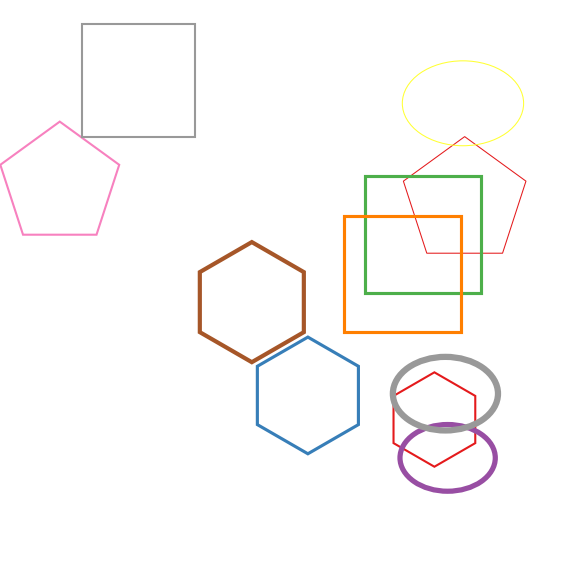[{"shape": "hexagon", "thickness": 1, "radius": 0.41, "center": [0.752, 0.273]}, {"shape": "pentagon", "thickness": 0.5, "radius": 0.56, "center": [0.805, 0.651]}, {"shape": "hexagon", "thickness": 1.5, "radius": 0.51, "center": [0.533, 0.314]}, {"shape": "square", "thickness": 1.5, "radius": 0.5, "center": [0.733, 0.593]}, {"shape": "oval", "thickness": 2.5, "radius": 0.41, "center": [0.775, 0.206]}, {"shape": "square", "thickness": 1.5, "radius": 0.5, "center": [0.697, 0.525]}, {"shape": "oval", "thickness": 0.5, "radius": 0.53, "center": [0.802, 0.82]}, {"shape": "hexagon", "thickness": 2, "radius": 0.52, "center": [0.436, 0.476]}, {"shape": "pentagon", "thickness": 1, "radius": 0.54, "center": [0.103, 0.68]}, {"shape": "square", "thickness": 1, "radius": 0.49, "center": [0.24, 0.86]}, {"shape": "oval", "thickness": 3, "radius": 0.46, "center": [0.771, 0.317]}]